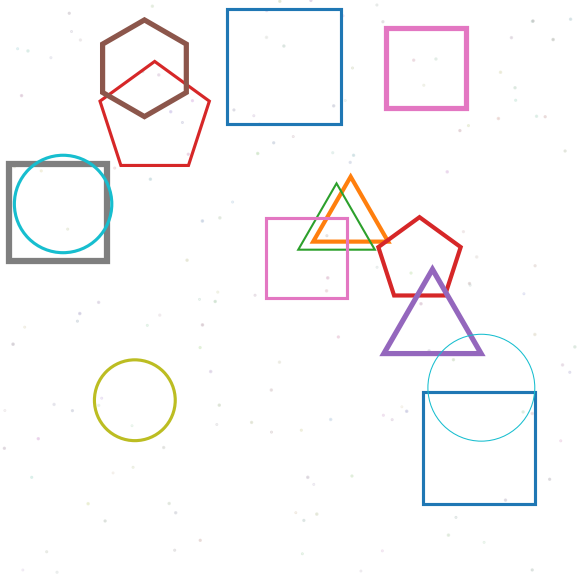[{"shape": "square", "thickness": 1.5, "radius": 0.49, "center": [0.491, 0.884]}, {"shape": "square", "thickness": 1.5, "radius": 0.48, "center": [0.829, 0.223]}, {"shape": "triangle", "thickness": 2, "radius": 0.37, "center": [0.607, 0.618]}, {"shape": "triangle", "thickness": 1, "radius": 0.38, "center": [0.583, 0.605]}, {"shape": "pentagon", "thickness": 2, "radius": 0.37, "center": [0.726, 0.548]}, {"shape": "pentagon", "thickness": 1.5, "radius": 0.5, "center": [0.268, 0.793]}, {"shape": "triangle", "thickness": 2.5, "radius": 0.49, "center": [0.749, 0.436]}, {"shape": "hexagon", "thickness": 2.5, "radius": 0.42, "center": [0.25, 0.881]}, {"shape": "square", "thickness": 2.5, "radius": 0.35, "center": [0.738, 0.881]}, {"shape": "square", "thickness": 1.5, "radius": 0.35, "center": [0.531, 0.552]}, {"shape": "square", "thickness": 3, "radius": 0.42, "center": [0.1, 0.631]}, {"shape": "circle", "thickness": 1.5, "radius": 0.35, "center": [0.233, 0.306]}, {"shape": "circle", "thickness": 1.5, "radius": 0.42, "center": [0.109, 0.646]}, {"shape": "circle", "thickness": 0.5, "radius": 0.46, "center": [0.833, 0.328]}]